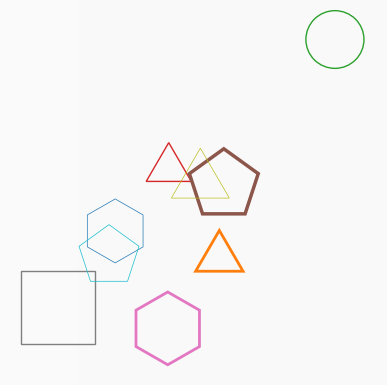[{"shape": "hexagon", "thickness": 0.5, "radius": 0.42, "center": [0.297, 0.4]}, {"shape": "triangle", "thickness": 2, "radius": 0.35, "center": [0.566, 0.331]}, {"shape": "circle", "thickness": 1, "radius": 0.37, "center": [0.864, 0.897]}, {"shape": "triangle", "thickness": 1, "radius": 0.34, "center": [0.435, 0.562]}, {"shape": "pentagon", "thickness": 2.5, "radius": 0.47, "center": [0.578, 0.52]}, {"shape": "hexagon", "thickness": 2, "radius": 0.47, "center": [0.433, 0.147]}, {"shape": "square", "thickness": 1, "radius": 0.48, "center": [0.149, 0.201]}, {"shape": "triangle", "thickness": 0.5, "radius": 0.43, "center": [0.517, 0.529]}, {"shape": "pentagon", "thickness": 0.5, "radius": 0.41, "center": [0.281, 0.335]}]